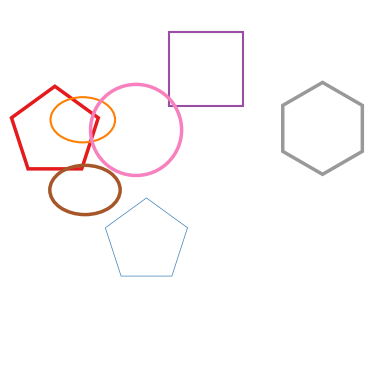[{"shape": "pentagon", "thickness": 2.5, "radius": 0.59, "center": [0.143, 0.657]}, {"shape": "pentagon", "thickness": 0.5, "radius": 0.56, "center": [0.38, 0.374]}, {"shape": "square", "thickness": 1.5, "radius": 0.48, "center": [0.535, 0.82]}, {"shape": "oval", "thickness": 1.5, "radius": 0.42, "center": [0.215, 0.689]}, {"shape": "oval", "thickness": 2.5, "radius": 0.46, "center": [0.221, 0.507]}, {"shape": "circle", "thickness": 2.5, "radius": 0.59, "center": [0.353, 0.662]}, {"shape": "hexagon", "thickness": 2.5, "radius": 0.6, "center": [0.838, 0.667]}]